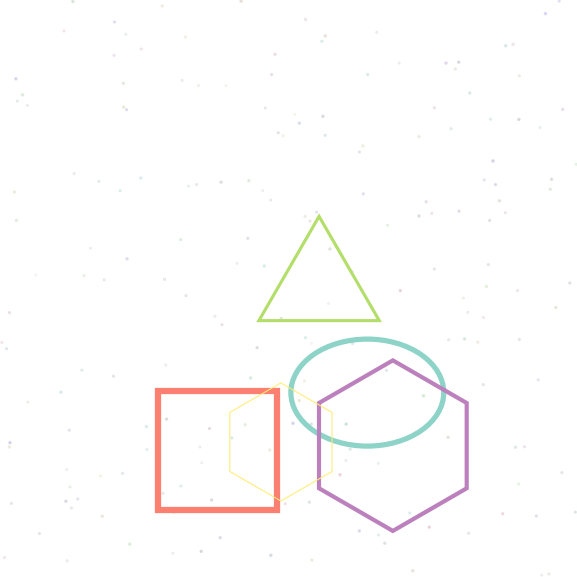[{"shape": "oval", "thickness": 2.5, "radius": 0.66, "center": [0.636, 0.319]}, {"shape": "square", "thickness": 3, "radius": 0.52, "center": [0.376, 0.219]}, {"shape": "triangle", "thickness": 1.5, "radius": 0.6, "center": [0.553, 0.504]}, {"shape": "hexagon", "thickness": 2, "radius": 0.74, "center": [0.68, 0.227]}, {"shape": "hexagon", "thickness": 0.5, "radius": 0.51, "center": [0.486, 0.234]}]